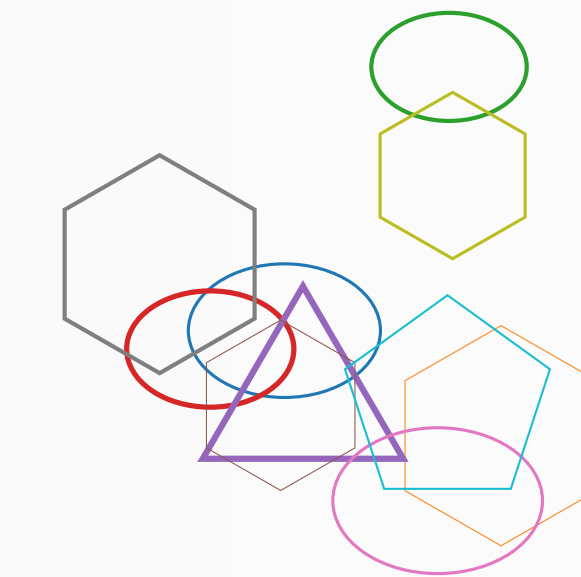[{"shape": "oval", "thickness": 1.5, "radius": 0.83, "center": [0.489, 0.427]}, {"shape": "hexagon", "thickness": 0.5, "radius": 0.95, "center": [0.862, 0.245]}, {"shape": "oval", "thickness": 2, "radius": 0.67, "center": [0.773, 0.883]}, {"shape": "oval", "thickness": 2.5, "radius": 0.72, "center": [0.362, 0.395]}, {"shape": "triangle", "thickness": 3, "radius": 1.0, "center": [0.521, 0.304]}, {"shape": "hexagon", "thickness": 0.5, "radius": 0.74, "center": [0.483, 0.297]}, {"shape": "oval", "thickness": 1.5, "radius": 0.9, "center": [0.753, 0.132]}, {"shape": "hexagon", "thickness": 2, "radius": 0.94, "center": [0.275, 0.542]}, {"shape": "hexagon", "thickness": 1.5, "radius": 0.72, "center": [0.779, 0.695]}, {"shape": "pentagon", "thickness": 1, "radius": 0.93, "center": [0.77, 0.303]}]